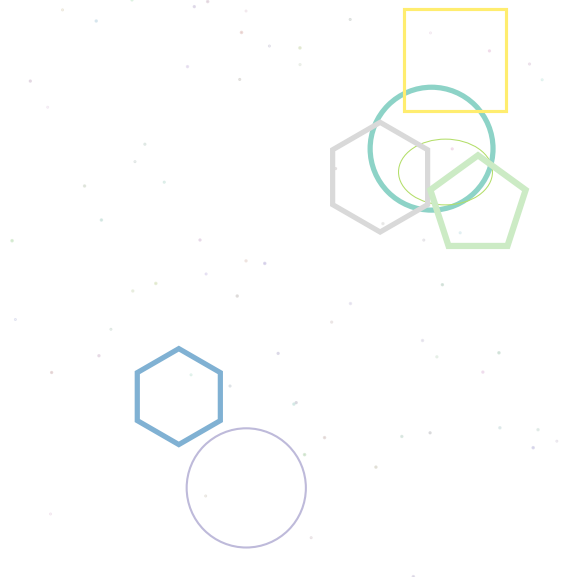[{"shape": "circle", "thickness": 2.5, "radius": 0.53, "center": [0.747, 0.742]}, {"shape": "circle", "thickness": 1, "radius": 0.52, "center": [0.426, 0.154]}, {"shape": "hexagon", "thickness": 2.5, "radius": 0.42, "center": [0.31, 0.312]}, {"shape": "oval", "thickness": 0.5, "radius": 0.41, "center": [0.771, 0.701]}, {"shape": "hexagon", "thickness": 2.5, "radius": 0.47, "center": [0.658, 0.692]}, {"shape": "pentagon", "thickness": 3, "radius": 0.43, "center": [0.828, 0.643]}, {"shape": "square", "thickness": 1.5, "radius": 0.44, "center": [0.788, 0.896]}]